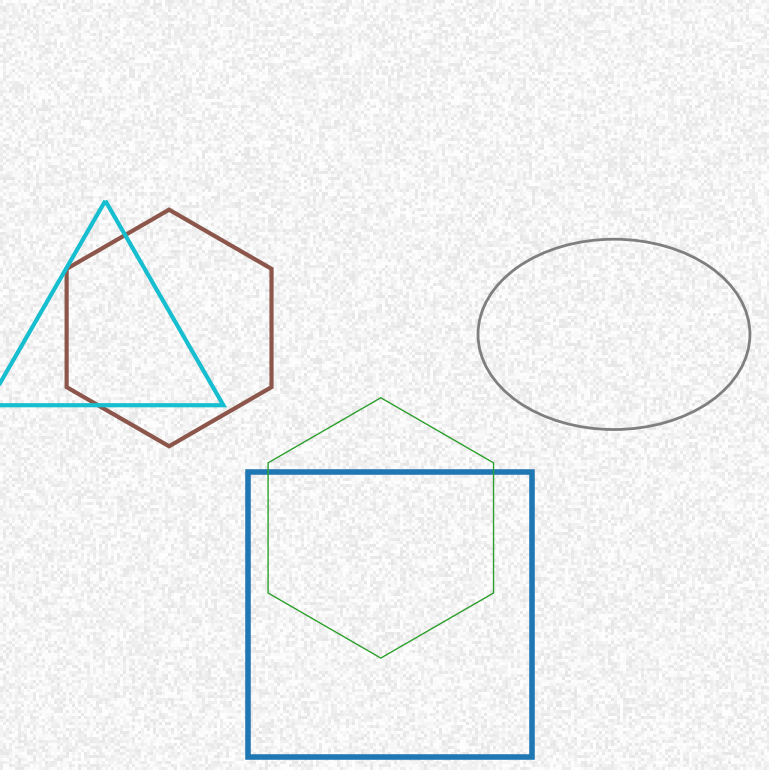[{"shape": "square", "thickness": 2, "radius": 0.92, "center": [0.506, 0.202]}, {"shape": "hexagon", "thickness": 0.5, "radius": 0.85, "center": [0.495, 0.314]}, {"shape": "hexagon", "thickness": 1.5, "radius": 0.77, "center": [0.22, 0.574]}, {"shape": "oval", "thickness": 1, "radius": 0.88, "center": [0.797, 0.566]}, {"shape": "triangle", "thickness": 1.5, "radius": 0.89, "center": [0.137, 0.562]}]